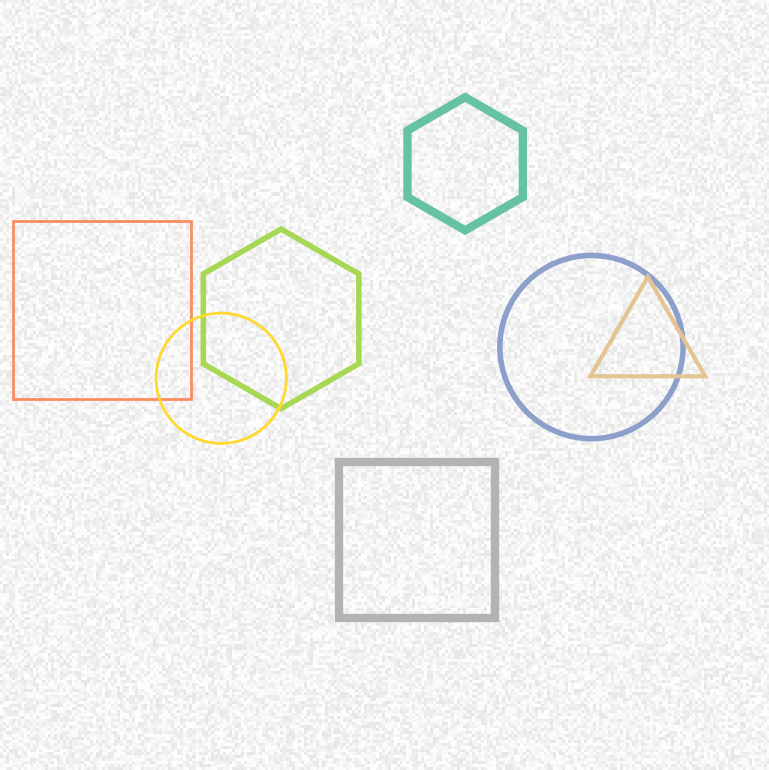[{"shape": "hexagon", "thickness": 3, "radius": 0.43, "center": [0.604, 0.787]}, {"shape": "square", "thickness": 1, "radius": 0.58, "center": [0.132, 0.597]}, {"shape": "circle", "thickness": 2, "radius": 0.59, "center": [0.768, 0.549]}, {"shape": "hexagon", "thickness": 2, "radius": 0.58, "center": [0.365, 0.586]}, {"shape": "circle", "thickness": 1, "radius": 0.42, "center": [0.287, 0.509]}, {"shape": "triangle", "thickness": 1.5, "radius": 0.43, "center": [0.841, 0.554]}, {"shape": "square", "thickness": 3, "radius": 0.51, "center": [0.542, 0.299]}]